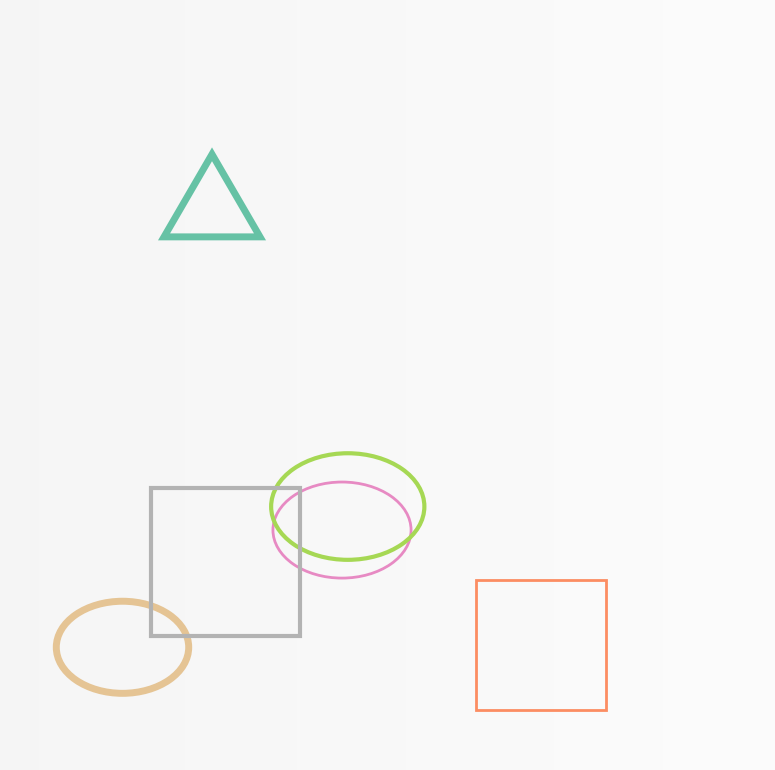[{"shape": "triangle", "thickness": 2.5, "radius": 0.36, "center": [0.274, 0.728]}, {"shape": "square", "thickness": 1, "radius": 0.42, "center": [0.698, 0.163]}, {"shape": "oval", "thickness": 1, "radius": 0.45, "center": [0.441, 0.312]}, {"shape": "oval", "thickness": 1.5, "radius": 0.49, "center": [0.449, 0.342]}, {"shape": "oval", "thickness": 2.5, "radius": 0.43, "center": [0.158, 0.159]}, {"shape": "square", "thickness": 1.5, "radius": 0.48, "center": [0.291, 0.27]}]